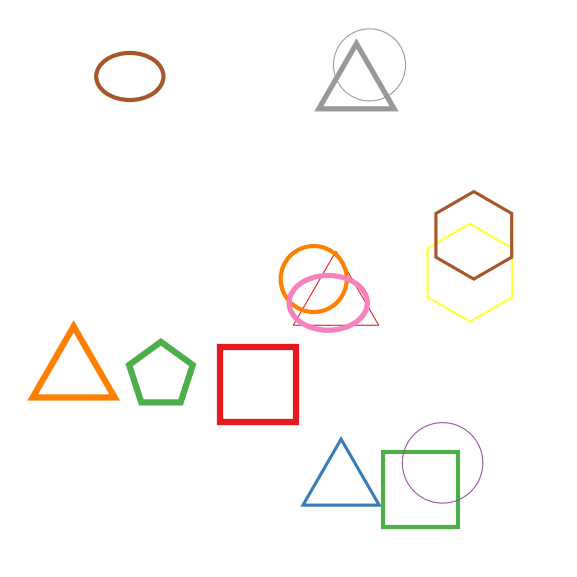[{"shape": "square", "thickness": 3, "radius": 0.33, "center": [0.446, 0.334]}, {"shape": "triangle", "thickness": 0.5, "radius": 0.43, "center": [0.582, 0.479]}, {"shape": "triangle", "thickness": 1.5, "radius": 0.38, "center": [0.591, 0.163]}, {"shape": "square", "thickness": 2, "radius": 0.33, "center": [0.728, 0.152]}, {"shape": "pentagon", "thickness": 3, "radius": 0.29, "center": [0.279, 0.349]}, {"shape": "circle", "thickness": 0.5, "radius": 0.35, "center": [0.766, 0.198]}, {"shape": "circle", "thickness": 2, "radius": 0.29, "center": [0.543, 0.516]}, {"shape": "triangle", "thickness": 3, "radius": 0.41, "center": [0.128, 0.352]}, {"shape": "hexagon", "thickness": 1, "radius": 0.42, "center": [0.814, 0.527]}, {"shape": "oval", "thickness": 2, "radius": 0.29, "center": [0.225, 0.867]}, {"shape": "hexagon", "thickness": 1.5, "radius": 0.38, "center": [0.82, 0.592]}, {"shape": "oval", "thickness": 2.5, "radius": 0.34, "center": [0.568, 0.475]}, {"shape": "triangle", "thickness": 2.5, "radius": 0.38, "center": [0.617, 0.848]}, {"shape": "circle", "thickness": 0.5, "radius": 0.31, "center": [0.64, 0.887]}]